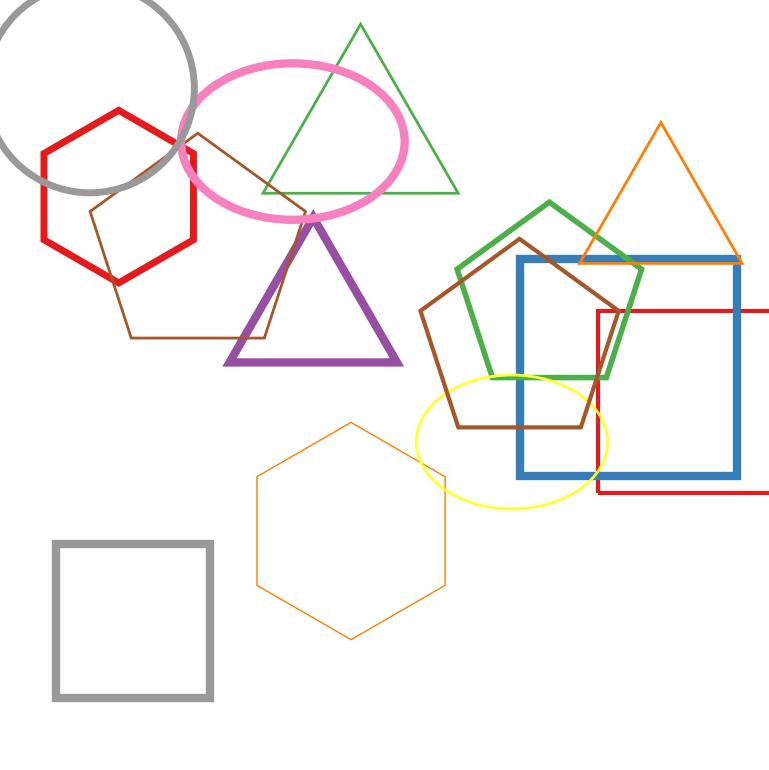[{"shape": "hexagon", "thickness": 2.5, "radius": 0.56, "center": [0.154, 0.745]}, {"shape": "square", "thickness": 1.5, "radius": 0.59, "center": [0.895, 0.478]}, {"shape": "square", "thickness": 3, "radius": 0.7, "center": [0.816, 0.522]}, {"shape": "pentagon", "thickness": 2, "radius": 0.63, "center": [0.713, 0.612]}, {"shape": "triangle", "thickness": 1, "radius": 0.73, "center": [0.468, 0.822]}, {"shape": "triangle", "thickness": 3, "radius": 0.63, "center": [0.407, 0.592]}, {"shape": "triangle", "thickness": 1, "radius": 0.61, "center": [0.858, 0.719]}, {"shape": "hexagon", "thickness": 0.5, "radius": 0.71, "center": [0.456, 0.31]}, {"shape": "oval", "thickness": 1, "radius": 0.62, "center": [0.665, 0.426]}, {"shape": "pentagon", "thickness": 1.5, "radius": 0.68, "center": [0.675, 0.554]}, {"shape": "pentagon", "thickness": 1, "radius": 0.74, "center": [0.257, 0.68]}, {"shape": "oval", "thickness": 3, "radius": 0.73, "center": [0.38, 0.816]}, {"shape": "square", "thickness": 3, "radius": 0.5, "center": [0.173, 0.194]}, {"shape": "circle", "thickness": 2.5, "radius": 0.68, "center": [0.117, 0.885]}]